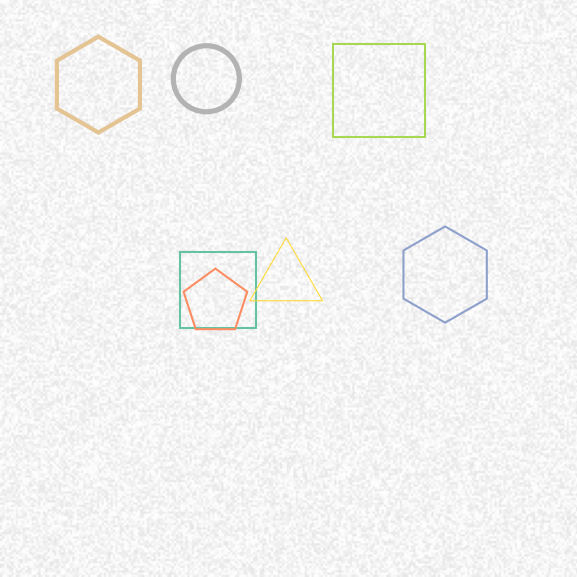[{"shape": "square", "thickness": 1, "radius": 0.33, "center": [0.378, 0.497]}, {"shape": "pentagon", "thickness": 1, "radius": 0.29, "center": [0.373, 0.476]}, {"shape": "hexagon", "thickness": 1, "radius": 0.42, "center": [0.771, 0.524]}, {"shape": "square", "thickness": 1, "radius": 0.4, "center": [0.656, 0.843]}, {"shape": "triangle", "thickness": 0.5, "radius": 0.36, "center": [0.496, 0.515]}, {"shape": "hexagon", "thickness": 2, "radius": 0.41, "center": [0.17, 0.853]}, {"shape": "circle", "thickness": 2.5, "radius": 0.29, "center": [0.357, 0.863]}]